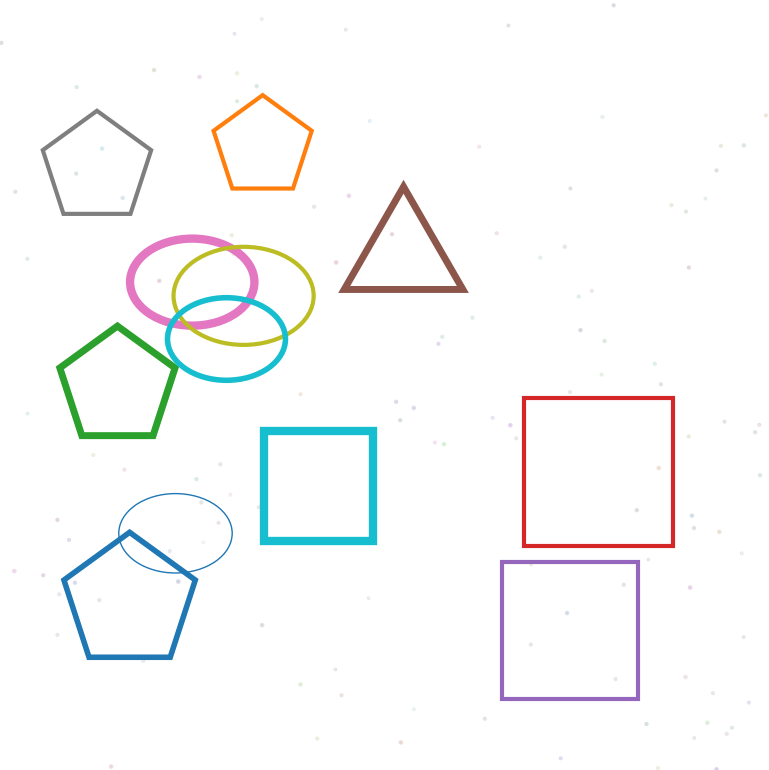[{"shape": "oval", "thickness": 0.5, "radius": 0.37, "center": [0.228, 0.307]}, {"shape": "pentagon", "thickness": 2, "radius": 0.45, "center": [0.168, 0.219]}, {"shape": "pentagon", "thickness": 1.5, "radius": 0.34, "center": [0.341, 0.809]}, {"shape": "pentagon", "thickness": 2.5, "radius": 0.39, "center": [0.153, 0.498]}, {"shape": "square", "thickness": 1.5, "radius": 0.48, "center": [0.777, 0.387]}, {"shape": "square", "thickness": 1.5, "radius": 0.44, "center": [0.74, 0.181]}, {"shape": "triangle", "thickness": 2.5, "radius": 0.44, "center": [0.524, 0.669]}, {"shape": "oval", "thickness": 3, "radius": 0.4, "center": [0.25, 0.634]}, {"shape": "pentagon", "thickness": 1.5, "radius": 0.37, "center": [0.126, 0.782]}, {"shape": "oval", "thickness": 1.5, "radius": 0.45, "center": [0.316, 0.616]}, {"shape": "square", "thickness": 3, "radius": 0.36, "center": [0.414, 0.369]}, {"shape": "oval", "thickness": 2, "radius": 0.38, "center": [0.294, 0.56]}]